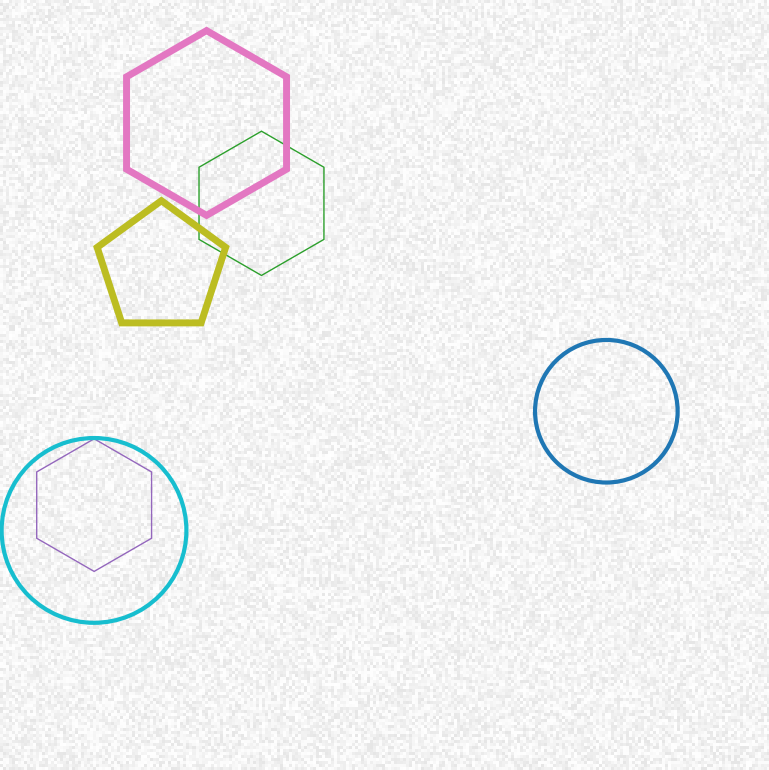[{"shape": "circle", "thickness": 1.5, "radius": 0.46, "center": [0.787, 0.466]}, {"shape": "hexagon", "thickness": 0.5, "radius": 0.47, "center": [0.34, 0.736]}, {"shape": "hexagon", "thickness": 0.5, "radius": 0.43, "center": [0.122, 0.344]}, {"shape": "hexagon", "thickness": 2.5, "radius": 0.6, "center": [0.268, 0.84]}, {"shape": "pentagon", "thickness": 2.5, "radius": 0.44, "center": [0.21, 0.652]}, {"shape": "circle", "thickness": 1.5, "radius": 0.6, "center": [0.122, 0.311]}]